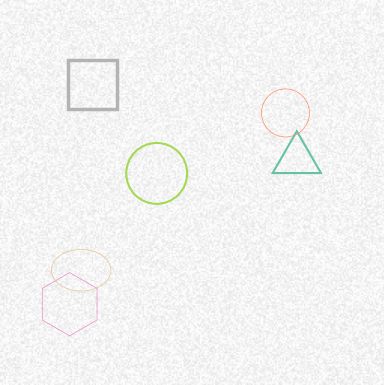[{"shape": "triangle", "thickness": 1.5, "radius": 0.36, "center": [0.771, 0.587]}, {"shape": "circle", "thickness": 0.5, "radius": 0.31, "center": [0.742, 0.707]}, {"shape": "hexagon", "thickness": 0.5, "radius": 0.41, "center": [0.181, 0.21]}, {"shape": "circle", "thickness": 1.5, "radius": 0.4, "center": [0.407, 0.55]}, {"shape": "oval", "thickness": 0.5, "radius": 0.39, "center": [0.211, 0.298]}, {"shape": "square", "thickness": 2.5, "radius": 0.32, "center": [0.241, 0.781]}]